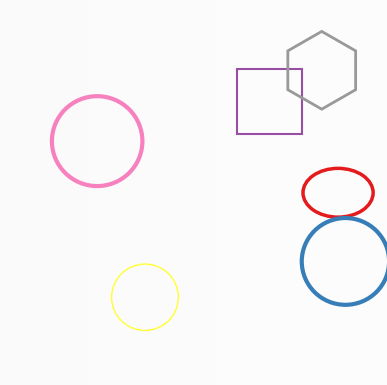[{"shape": "oval", "thickness": 2.5, "radius": 0.45, "center": [0.872, 0.499]}, {"shape": "circle", "thickness": 3, "radius": 0.56, "center": [0.891, 0.321]}, {"shape": "square", "thickness": 1.5, "radius": 0.42, "center": [0.696, 0.735]}, {"shape": "circle", "thickness": 1, "radius": 0.43, "center": [0.374, 0.228]}, {"shape": "circle", "thickness": 3, "radius": 0.58, "center": [0.251, 0.633]}, {"shape": "hexagon", "thickness": 2, "radius": 0.5, "center": [0.83, 0.817]}]